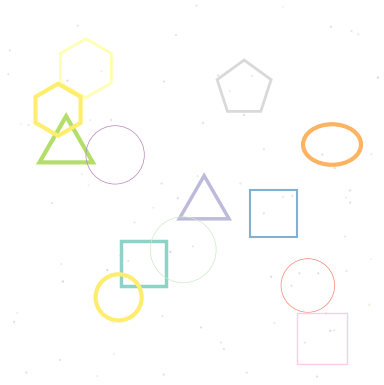[{"shape": "square", "thickness": 2.5, "radius": 0.29, "center": [0.373, 0.315]}, {"shape": "hexagon", "thickness": 2, "radius": 0.38, "center": [0.223, 0.823]}, {"shape": "triangle", "thickness": 2.5, "radius": 0.37, "center": [0.53, 0.469]}, {"shape": "circle", "thickness": 0.5, "radius": 0.35, "center": [0.8, 0.258]}, {"shape": "square", "thickness": 1.5, "radius": 0.31, "center": [0.71, 0.445]}, {"shape": "oval", "thickness": 3, "radius": 0.38, "center": [0.862, 0.625]}, {"shape": "triangle", "thickness": 3, "radius": 0.4, "center": [0.172, 0.618]}, {"shape": "square", "thickness": 1, "radius": 0.33, "center": [0.837, 0.12]}, {"shape": "pentagon", "thickness": 2, "radius": 0.37, "center": [0.634, 0.77]}, {"shape": "circle", "thickness": 0.5, "radius": 0.38, "center": [0.299, 0.598]}, {"shape": "circle", "thickness": 0.5, "radius": 0.43, "center": [0.476, 0.351]}, {"shape": "circle", "thickness": 3, "radius": 0.3, "center": [0.308, 0.228]}, {"shape": "hexagon", "thickness": 3, "radius": 0.34, "center": [0.151, 0.715]}]